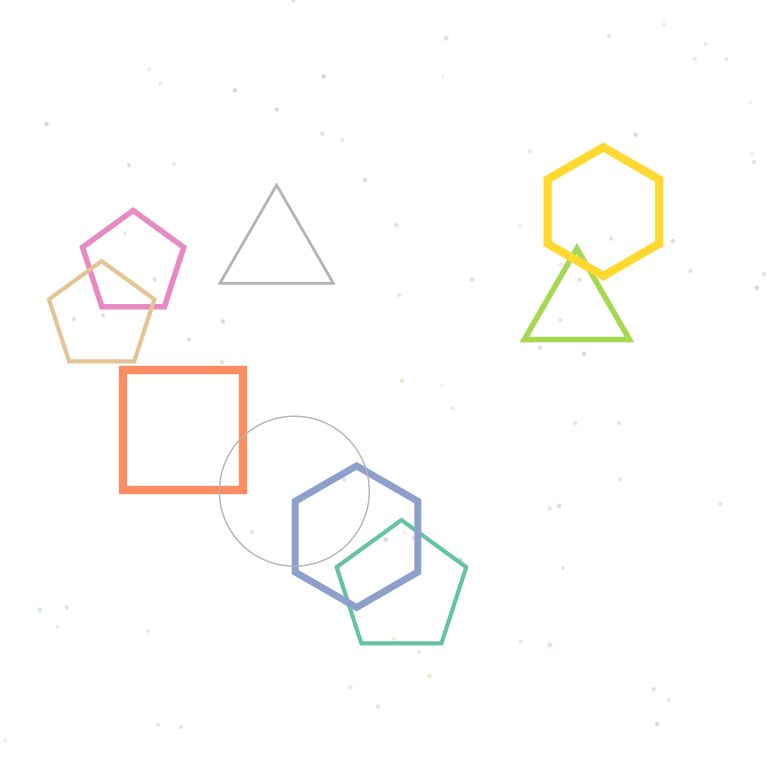[{"shape": "pentagon", "thickness": 1.5, "radius": 0.44, "center": [0.521, 0.236]}, {"shape": "square", "thickness": 3, "radius": 0.39, "center": [0.238, 0.442]}, {"shape": "hexagon", "thickness": 2.5, "radius": 0.46, "center": [0.463, 0.303]}, {"shape": "pentagon", "thickness": 2, "radius": 0.35, "center": [0.173, 0.658]}, {"shape": "triangle", "thickness": 2, "radius": 0.39, "center": [0.749, 0.598]}, {"shape": "hexagon", "thickness": 3, "radius": 0.42, "center": [0.784, 0.725]}, {"shape": "pentagon", "thickness": 1.5, "radius": 0.36, "center": [0.132, 0.589]}, {"shape": "triangle", "thickness": 1, "radius": 0.43, "center": [0.359, 0.675]}, {"shape": "circle", "thickness": 0.5, "radius": 0.49, "center": [0.382, 0.362]}]